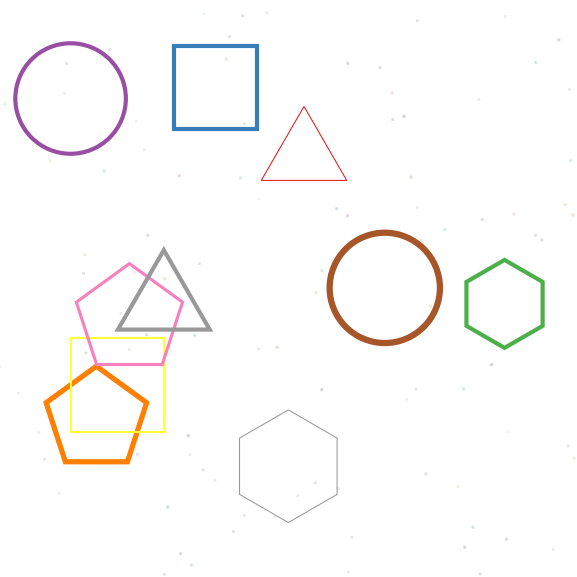[{"shape": "triangle", "thickness": 0.5, "radius": 0.43, "center": [0.526, 0.729]}, {"shape": "square", "thickness": 2, "radius": 0.36, "center": [0.373, 0.847]}, {"shape": "hexagon", "thickness": 2, "radius": 0.38, "center": [0.874, 0.473]}, {"shape": "circle", "thickness": 2, "radius": 0.48, "center": [0.122, 0.829]}, {"shape": "pentagon", "thickness": 2.5, "radius": 0.46, "center": [0.167, 0.274]}, {"shape": "square", "thickness": 1, "radius": 0.41, "center": [0.204, 0.332]}, {"shape": "circle", "thickness": 3, "radius": 0.48, "center": [0.666, 0.501]}, {"shape": "pentagon", "thickness": 1.5, "radius": 0.48, "center": [0.224, 0.446]}, {"shape": "hexagon", "thickness": 0.5, "radius": 0.49, "center": [0.499, 0.192]}, {"shape": "triangle", "thickness": 2, "radius": 0.46, "center": [0.284, 0.474]}]